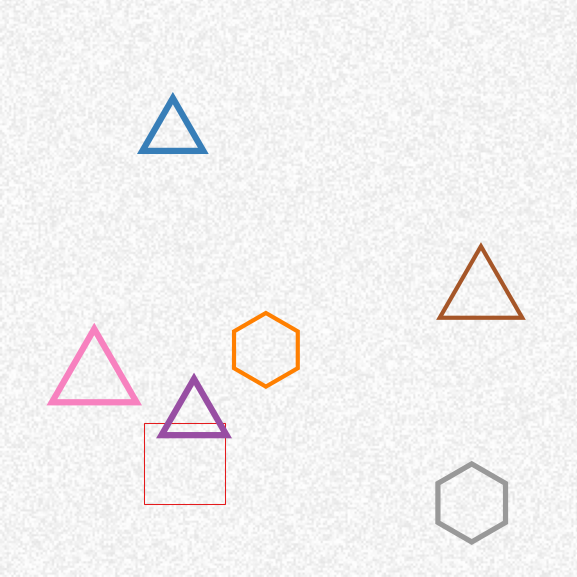[{"shape": "square", "thickness": 0.5, "radius": 0.35, "center": [0.319, 0.197]}, {"shape": "triangle", "thickness": 3, "radius": 0.3, "center": [0.299, 0.768]}, {"shape": "triangle", "thickness": 3, "radius": 0.33, "center": [0.336, 0.278]}, {"shape": "hexagon", "thickness": 2, "radius": 0.32, "center": [0.46, 0.393]}, {"shape": "triangle", "thickness": 2, "radius": 0.41, "center": [0.833, 0.49]}, {"shape": "triangle", "thickness": 3, "radius": 0.42, "center": [0.163, 0.345]}, {"shape": "hexagon", "thickness": 2.5, "radius": 0.34, "center": [0.817, 0.128]}]